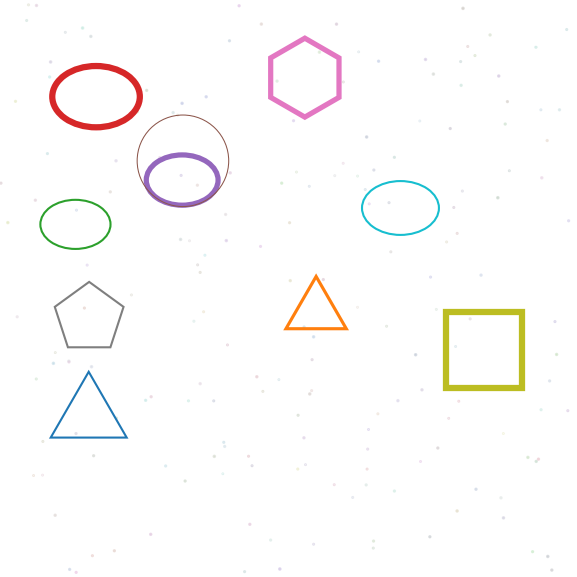[{"shape": "triangle", "thickness": 1, "radius": 0.38, "center": [0.154, 0.279]}, {"shape": "triangle", "thickness": 1.5, "radius": 0.3, "center": [0.547, 0.46]}, {"shape": "oval", "thickness": 1, "radius": 0.3, "center": [0.131, 0.611]}, {"shape": "oval", "thickness": 3, "radius": 0.38, "center": [0.166, 0.832]}, {"shape": "oval", "thickness": 2.5, "radius": 0.31, "center": [0.315, 0.687]}, {"shape": "circle", "thickness": 0.5, "radius": 0.4, "center": [0.317, 0.721]}, {"shape": "hexagon", "thickness": 2.5, "radius": 0.34, "center": [0.528, 0.865]}, {"shape": "pentagon", "thickness": 1, "radius": 0.31, "center": [0.154, 0.448]}, {"shape": "square", "thickness": 3, "radius": 0.33, "center": [0.839, 0.393]}, {"shape": "oval", "thickness": 1, "radius": 0.33, "center": [0.693, 0.639]}]